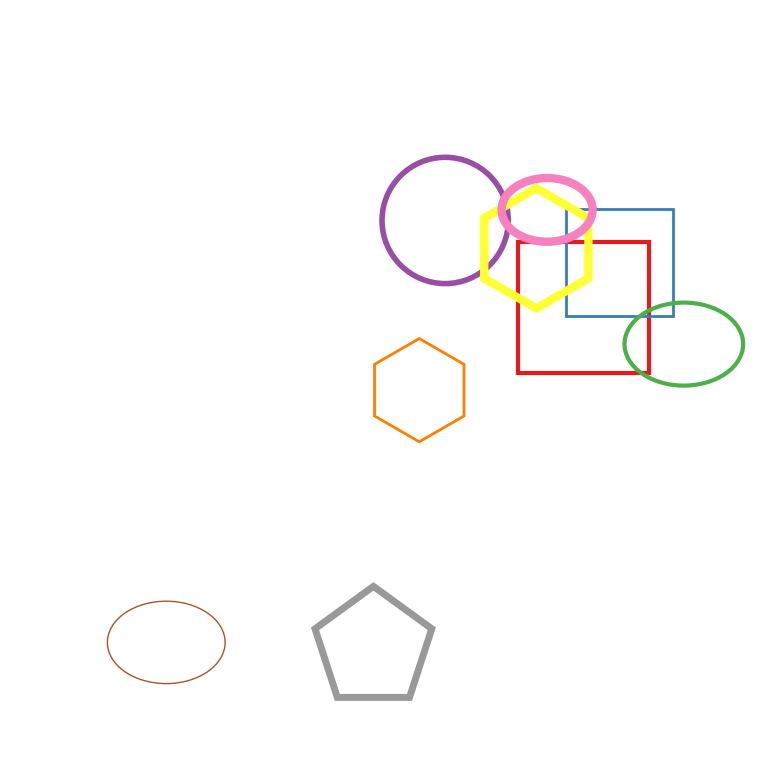[{"shape": "square", "thickness": 1.5, "radius": 0.43, "center": [0.758, 0.6]}, {"shape": "square", "thickness": 1, "radius": 0.35, "center": [0.804, 0.659]}, {"shape": "oval", "thickness": 1.5, "radius": 0.39, "center": [0.888, 0.553]}, {"shape": "circle", "thickness": 2, "radius": 0.41, "center": [0.578, 0.714]}, {"shape": "hexagon", "thickness": 1, "radius": 0.34, "center": [0.545, 0.493]}, {"shape": "hexagon", "thickness": 3, "radius": 0.39, "center": [0.697, 0.678]}, {"shape": "oval", "thickness": 0.5, "radius": 0.38, "center": [0.216, 0.166]}, {"shape": "oval", "thickness": 3, "radius": 0.3, "center": [0.711, 0.727]}, {"shape": "pentagon", "thickness": 2.5, "radius": 0.4, "center": [0.485, 0.159]}]